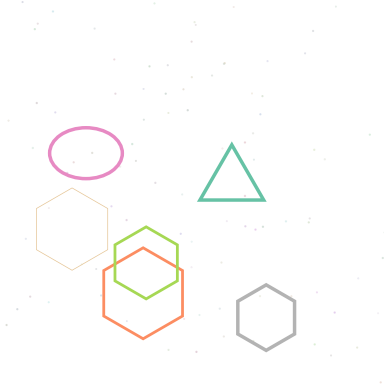[{"shape": "triangle", "thickness": 2.5, "radius": 0.48, "center": [0.602, 0.528]}, {"shape": "hexagon", "thickness": 2, "radius": 0.59, "center": [0.372, 0.238]}, {"shape": "oval", "thickness": 2.5, "radius": 0.47, "center": [0.223, 0.602]}, {"shape": "hexagon", "thickness": 2, "radius": 0.47, "center": [0.38, 0.317]}, {"shape": "hexagon", "thickness": 0.5, "radius": 0.53, "center": [0.187, 0.405]}, {"shape": "hexagon", "thickness": 2.5, "radius": 0.43, "center": [0.691, 0.175]}]